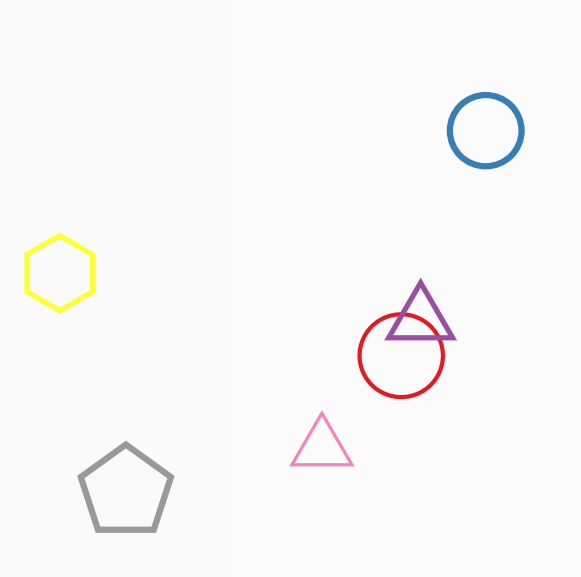[{"shape": "circle", "thickness": 2, "radius": 0.36, "center": [0.69, 0.383]}, {"shape": "circle", "thickness": 3, "radius": 0.31, "center": [0.836, 0.773]}, {"shape": "triangle", "thickness": 2.5, "radius": 0.32, "center": [0.724, 0.446]}, {"shape": "hexagon", "thickness": 2.5, "radius": 0.32, "center": [0.103, 0.526]}, {"shape": "triangle", "thickness": 1.5, "radius": 0.3, "center": [0.554, 0.224]}, {"shape": "pentagon", "thickness": 3, "radius": 0.41, "center": [0.217, 0.148]}]